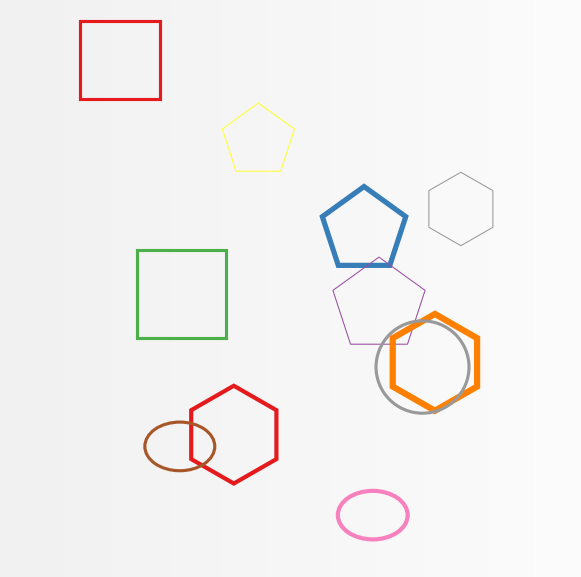[{"shape": "square", "thickness": 1.5, "radius": 0.34, "center": [0.207, 0.895]}, {"shape": "hexagon", "thickness": 2, "radius": 0.42, "center": [0.402, 0.247]}, {"shape": "pentagon", "thickness": 2.5, "radius": 0.38, "center": [0.626, 0.601]}, {"shape": "square", "thickness": 1.5, "radius": 0.38, "center": [0.312, 0.49]}, {"shape": "pentagon", "thickness": 0.5, "radius": 0.42, "center": [0.652, 0.471]}, {"shape": "hexagon", "thickness": 3, "radius": 0.42, "center": [0.748, 0.372]}, {"shape": "pentagon", "thickness": 0.5, "radius": 0.33, "center": [0.444, 0.755]}, {"shape": "oval", "thickness": 1.5, "radius": 0.3, "center": [0.309, 0.226]}, {"shape": "oval", "thickness": 2, "radius": 0.3, "center": [0.641, 0.107]}, {"shape": "hexagon", "thickness": 0.5, "radius": 0.32, "center": [0.793, 0.637]}, {"shape": "circle", "thickness": 1.5, "radius": 0.4, "center": [0.727, 0.364]}]